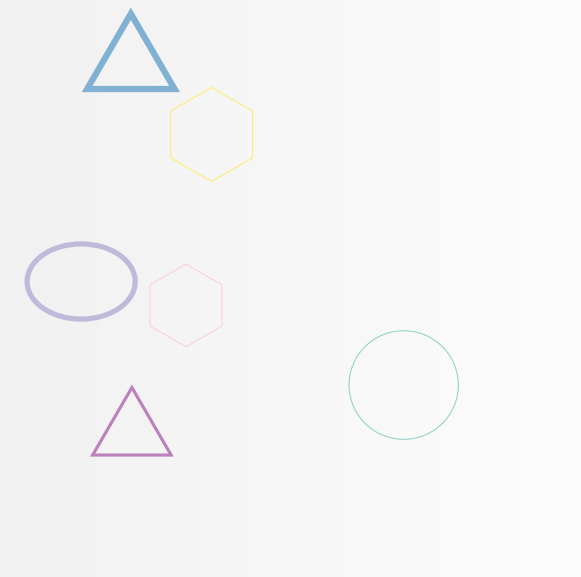[{"shape": "circle", "thickness": 0.5, "radius": 0.47, "center": [0.695, 0.332]}, {"shape": "oval", "thickness": 2.5, "radius": 0.46, "center": [0.14, 0.512]}, {"shape": "triangle", "thickness": 3, "radius": 0.43, "center": [0.225, 0.888]}, {"shape": "hexagon", "thickness": 0.5, "radius": 0.36, "center": [0.32, 0.47]}, {"shape": "triangle", "thickness": 1.5, "radius": 0.39, "center": [0.227, 0.25]}, {"shape": "hexagon", "thickness": 0.5, "radius": 0.41, "center": [0.364, 0.766]}]